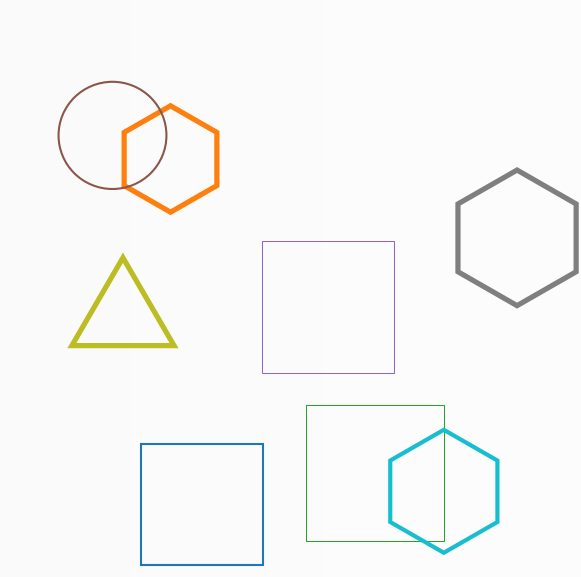[{"shape": "square", "thickness": 1, "radius": 0.53, "center": [0.347, 0.126]}, {"shape": "hexagon", "thickness": 2.5, "radius": 0.46, "center": [0.293, 0.724]}, {"shape": "square", "thickness": 0.5, "radius": 0.59, "center": [0.645, 0.18]}, {"shape": "square", "thickness": 0.5, "radius": 0.57, "center": [0.564, 0.467]}, {"shape": "circle", "thickness": 1, "radius": 0.46, "center": [0.194, 0.765]}, {"shape": "hexagon", "thickness": 2.5, "radius": 0.59, "center": [0.89, 0.587]}, {"shape": "triangle", "thickness": 2.5, "radius": 0.51, "center": [0.212, 0.451]}, {"shape": "hexagon", "thickness": 2, "radius": 0.53, "center": [0.764, 0.148]}]